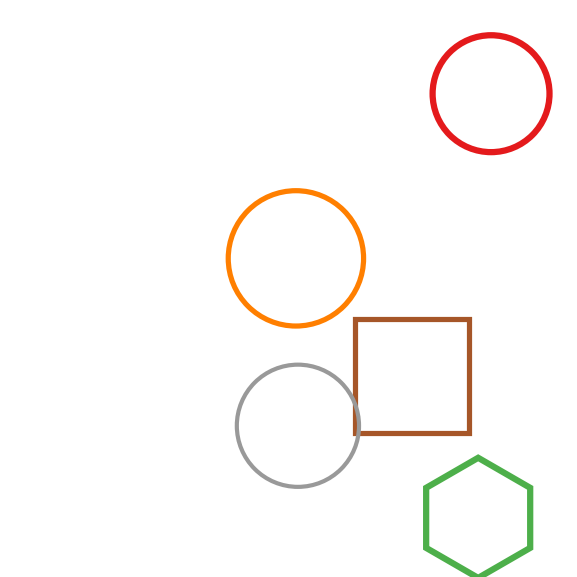[{"shape": "circle", "thickness": 3, "radius": 0.51, "center": [0.85, 0.837]}, {"shape": "hexagon", "thickness": 3, "radius": 0.52, "center": [0.828, 0.102]}, {"shape": "circle", "thickness": 2.5, "radius": 0.59, "center": [0.512, 0.552]}, {"shape": "square", "thickness": 2.5, "radius": 0.49, "center": [0.713, 0.348]}, {"shape": "circle", "thickness": 2, "radius": 0.53, "center": [0.516, 0.262]}]